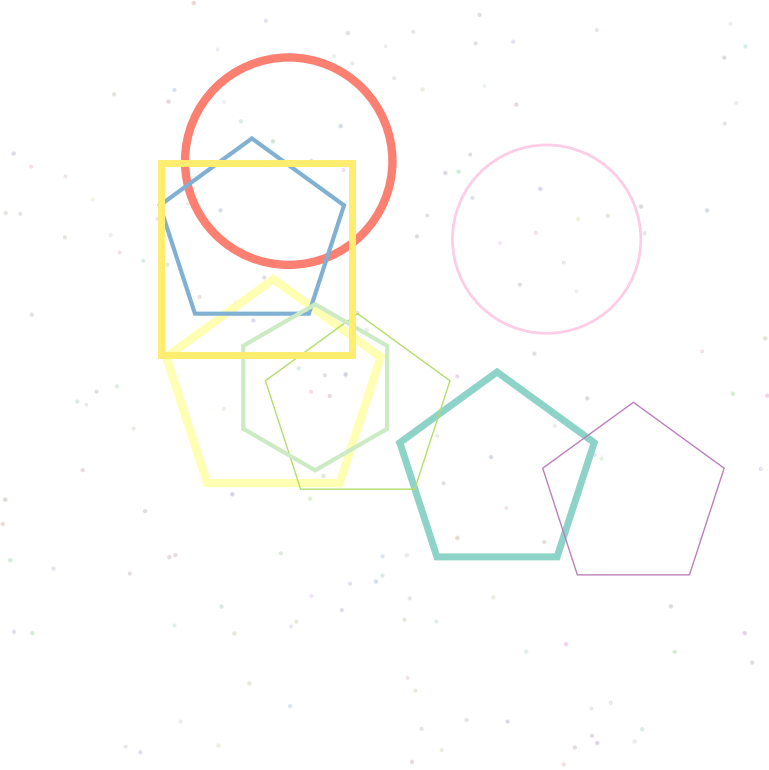[{"shape": "pentagon", "thickness": 2.5, "radius": 0.66, "center": [0.645, 0.384]}, {"shape": "pentagon", "thickness": 3, "radius": 0.73, "center": [0.355, 0.491]}, {"shape": "circle", "thickness": 3, "radius": 0.67, "center": [0.375, 0.791]}, {"shape": "pentagon", "thickness": 1.5, "radius": 0.63, "center": [0.327, 0.694]}, {"shape": "pentagon", "thickness": 0.5, "radius": 0.63, "center": [0.465, 0.467]}, {"shape": "circle", "thickness": 1, "radius": 0.61, "center": [0.71, 0.689]}, {"shape": "pentagon", "thickness": 0.5, "radius": 0.62, "center": [0.823, 0.354]}, {"shape": "hexagon", "thickness": 1.5, "radius": 0.54, "center": [0.409, 0.497]}, {"shape": "square", "thickness": 2.5, "radius": 0.62, "center": [0.333, 0.664]}]